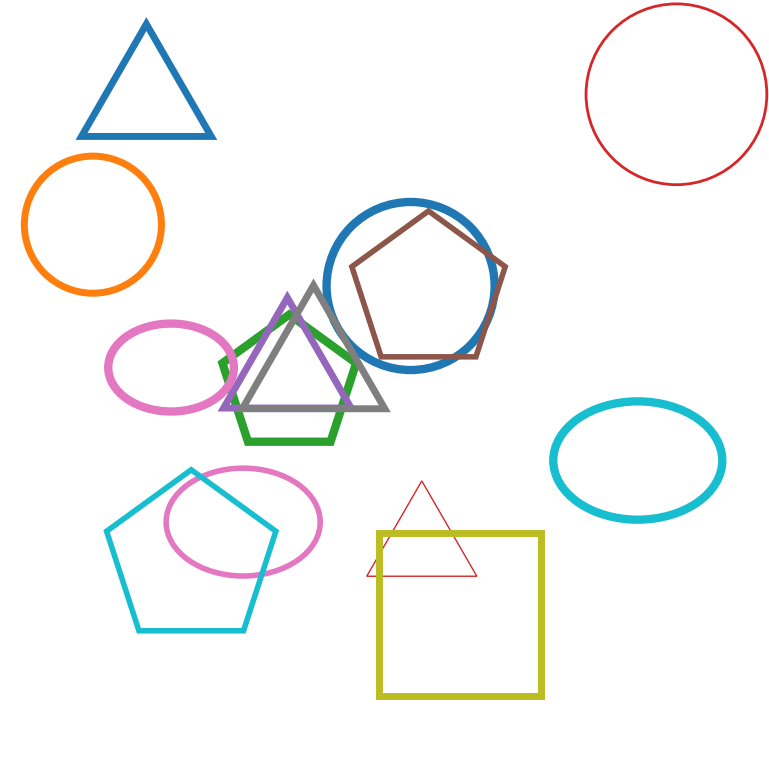[{"shape": "triangle", "thickness": 2.5, "radius": 0.49, "center": [0.19, 0.871]}, {"shape": "circle", "thickness": 3, "radius": 0.55, "center": [0.533, 0.629]}, {"shape": "circle", "thickness": 2.5, "radius": 0.45, "center": [0.121, 0.708]}, {"shape": "pentagon", "thickness": 3, "radius": 0.46, "center": [0.376, 0.5]}, {"shape": "triangle", "thickness": 0.5, "radius": 0.41, "center": [0.548, 0.293]}, {"shape": "circle", "thickness": 1, "radius": 0.59, "center": [0.878, 0.878]}, {"shape": "triangle", "thickness": 2.5, "radius": 0.48, "center": [0.373, 0.518]}, {"shape": "pentagon", "thickness": 2, "radius": 0.52, "center": [0.557, 0.621]}, {"shape": "oval", "thickness": 3, "radius": 0.41, "center": [0.222, 0.523]}, {"shape": "oval", "thickness": 2, "radius": 0.5, "center": [0.316, 0.322]}, {"shape": "triangle", "thickness": 2.5, "radius": 0.53, "center": [0.407, 0.523]}, {"shape": "square", "thickness": 2.5, "radius": 0.53, "center": [0.597, 0.202]}, {"shape": "oval", "thickness": 3, "radius": 0.55, "center": [0.828, 0.402]}, {"shape": "pentagon", "thickness": 2, "radius": 0.58, "center": [0.248, 0.274]}]